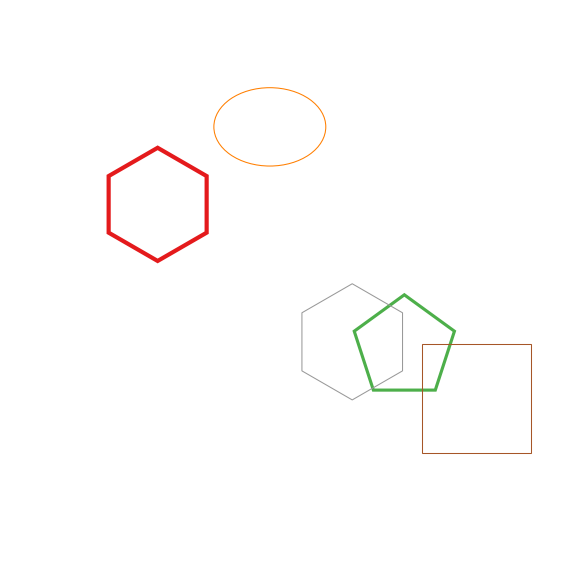[{"shape": "hexagon", "thickness": 2, "radius": 0.49, "center": [0.273, 0.645]}, {"shape": "pentagon", "thickness": 1.5, "radius": 0.46, "center": [0.7, 0.397]}, {"shape": "oval", "thickness": 0.5, "radius": 0.48, "center": [0.467, 0.779]}, {"shape": "square", "thickness": 0.5, "radius": 0.47, "center": [0.825, 0.309]}, {"shape": "hexagon", "thickness": 0.5, "radius": 0.5, "center": [0.61, 0.407]}]